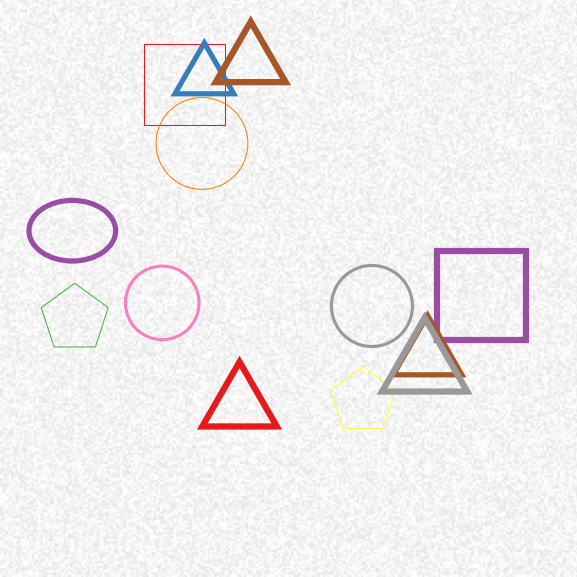[{"shape": "square", "thickness": 0.5, "radius": 0.35, "center": [0.319, 0.853]}, {"shape": "triangle", "thickness": 3, "radius": 0.37, "center": [0.415, 0.298]}, {"shape": "triangle", "thickness": 2.5, "radius": 0.29, "center": [0.354, 0.866]}, {"shape": "pentagon", "thickness": 0.5, "radius": 0.3, "center": [0.129, 0.448]}, {"shape": "square", "thickness": 3, "radius": 0.38, "center": [0.834, 0.487]}, {"shape": "oval", "thickness": 2.5, "radius": 0.38, "center": [0.125, 0.6]}, {"shape": "circle", "thickness": 0.5, "radius": 0.4, "center": [0.35, 0.751]}, {"shape": "pentagon", "thickness": 0.5, "radius": 0.29, "center": [0.629, 0.305]}, {"shape": "triangle", "thickness": 3, "radius": 0.35, "center": [0.434, 0.892]}, {"shape": "triangle", "thickness": 2.5, "radius": 0.34, "center": [0.74, 0.384]}, {"shape": "circle", "thickness": 1.5, "radius": 0.32, "center": [0.281, 0.475]}, {"shape": "circle", "thickness": 1.5, "radius": 0.35, "center": [0.644, 0.469]}, {"shape": "triangle", "thickness": 3, "radius": 0.43, "center": [0.735, 0.364]}]